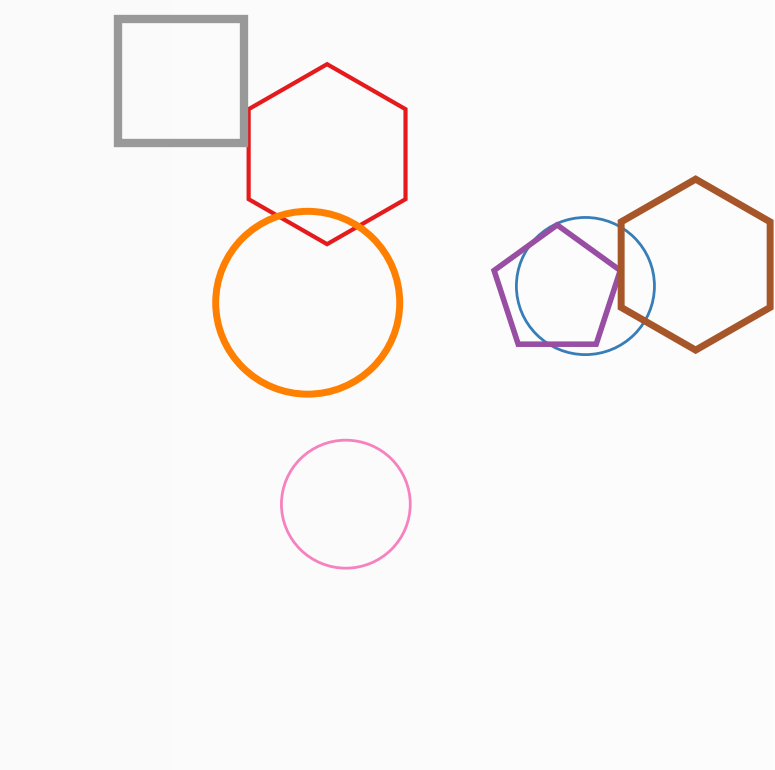[{"shape": "hexagon", "thickness": 1.5, "radius": 0.58, "center": [0.422, 0.8]}, {"shape": "circle", "thickness": 1, "radius": 0.45, "center": [0.755, 0.629]}, {"shape": "pentagon", "thickness": 2, "radius": 0.43, "center": [0.719, 0.622]}, {"shape": "circle", "thickness": 2.5, "radius": 0.59, "center": [0.397, 0.607]}, {"shape": "hexagon", "thickness": 2.5, "radius": 0.56, "center": [0.898, 0.656]}, {"shape": "circle", "thickness": 1, "radius": 0.42, "center": [0.446, 0.345]}, {"shape": "square", "thickness": 3, "radius": 0.4, "center": [0.234, 0.895]}]